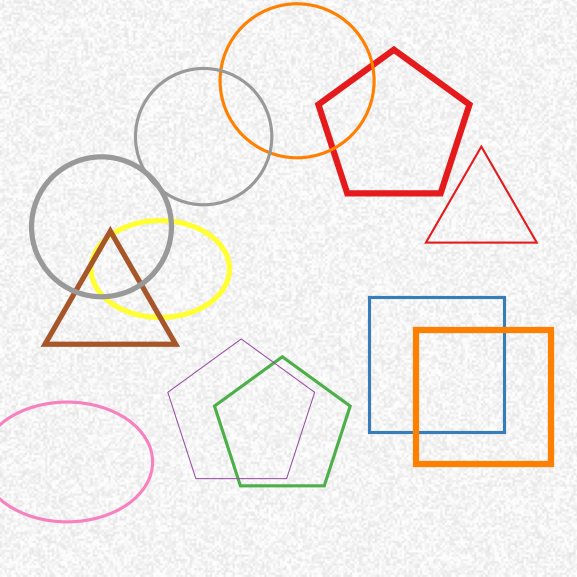[{"shape": "triangle", "thickness": 1, "radius": 0.55, "center": [0.833, 0.634]}, {"shape": "pentagon", "thickness": 3, "radius": 0.69, "center": [0.682, 0.776]}, {"shape": "square", "thickness": 1.5, "radius": 0.59, "center": [0.756, 0.368]}, {"shape": "pentagon", "thickness": 1.5, "radius": 0.62, "center": [0.489, 0.258]}, {"shape": "pentagon", "thickness": 0.5, "radius": 0.67, "center": [0.418, 0.278]}, {"shape": "circle", "thickness": 1.5, "radius": 0.67, "center": [0.514, 0.859]}, {"shape": "square", "thickness": 3, "radius": 0.58, "center": [0.838, 0.311]}, {"shape": "oval", "thickness": 2.5, "radius": 0.6, "center": [0.278, 0.533]}, {"shape": "triangle", "thickness": 2.5, "radius": 0.65, "center": [0.191, 0.468]}, {"shape": "oval", "thickness": 1.5, "radius": 0.74, "center": [0.116, 0.199]}, {"shape": "circle", "thickness": 1.5, "radius": 0.59, "center": [0.353, 0.763]}, {"shape": "circle", "thickness": 2.5, "radius": 0.61, "center": [0.176, 0.606]}]